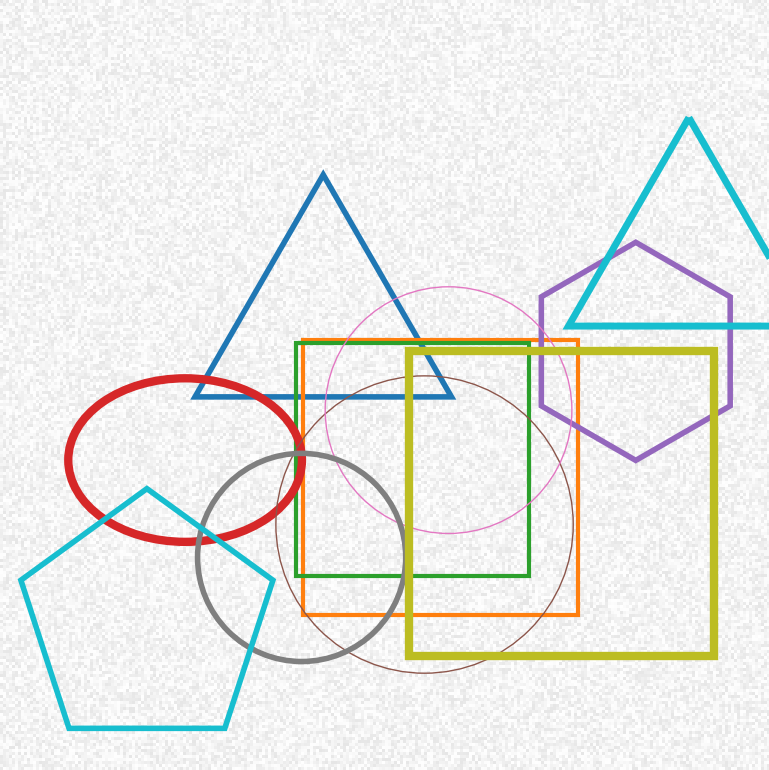[{"shape": "triangle", "thickness": 2, "radius": 0.96, "center": [0.42, 0.581]}, {"shape": "square", "thickness": 1.5, "radius": 0.89, "center": [0.573, 0.38]}, {"shape": "square", "thickness": 1.5, "radius": 0.76, "center": [0.535, 0.403]}, {"shape": "oval", "thickness": 3, "radius": 0.76, "center": [0.24, 0.403]}, {"shape": "hexagon", "thickness": 2, "radius": 0.71, "center": [0.826, 0.544]}, {"shape": "circle", "thickness": 0.5, "radius": 0.97, "center": [0.551, 0.319]}, {"shape": "circle", "thickness": 0.5, "radius": 0.8, "center": [0.583, 0.467]}, {"shape": "circle", "thickness": 2, "radius": 0.68, "center": [0.392, 0.276]}, {"shape": "square", "thickness": 3, "radius": 0.99, "center": [0.729, 0.346]}, {"shape": "pentagon", "thickness": 2, "radius": 0.86, "center": [0.191, 0.193]}, {"shape": "triangle", "thickness": 2.5, "radius": 0.9, "center": [0.895, 0.667]}]